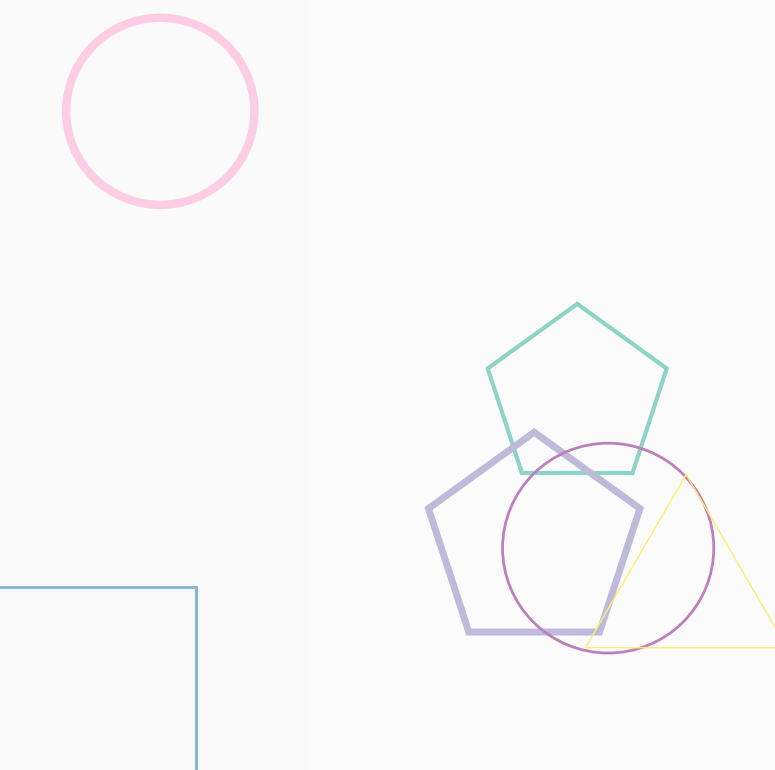[{"shape": "pentagon", "thickness": 1.5, "radius": 0.61, "center": [0.745, 0.484]}, {"shape": "pentagon", "thickness": 2.5, "radius": 0.72, "center": [0.689, 0.295]}, {"shape": "square", "thickness": 1, "radius": 0.68, "center": [0.117, 0.103]}, {"shape": "circle", "thickness": 3, "radius": 0.61, "center": [0.207, 0.855]}, {"shape": "circle", "thickness": 1, "radius": 0.68, "center": [0.785, 0.288]}, {"shape": "triangle", "thickness": 0.5, "radius": 0.75, "center": [0.885, 0.234]}]